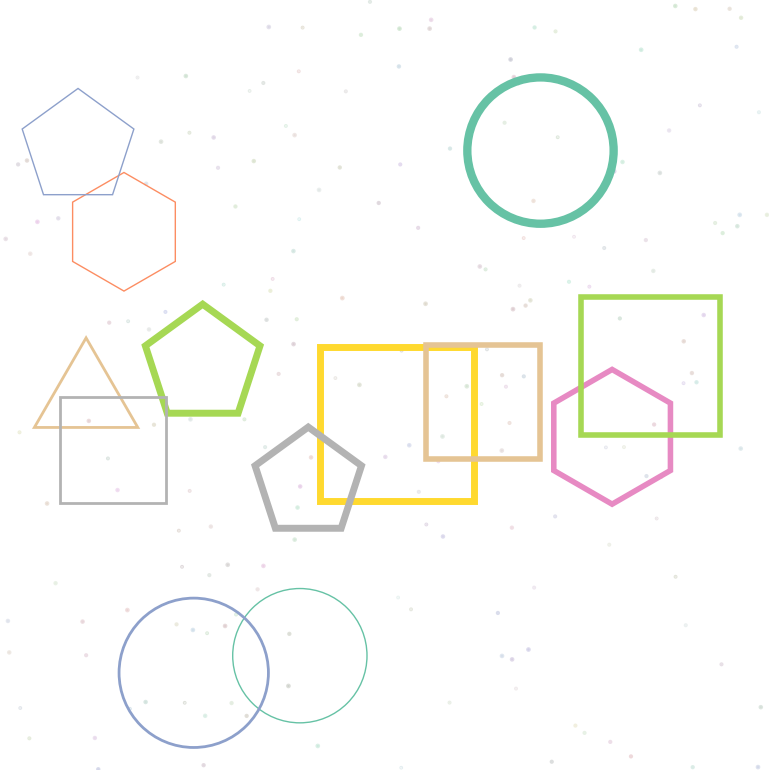[{"shape": "circle", "thickness": 3, "radius": 0.48, "center": [0.702, 0.804]}, {"shape": "circle", "thickness": 0.5, "radius": 0.44, "center": [0.389, 0.148]}, {"shape": "hexagon", "thickness": 0.5, "radius": 0.39, "center": [0.161, 0.699]}, {"shape": "circle", "thickness": 1, "radius": 0.48, "center": [0.252, 0.126]}, {"shape": "pentagon", "thickness": 0.5, "radius": 0.38, "center": [0.101, 0.809]}, {"shape": "hexagon", "thickness": 2, "radius": 0.44, "center": [0.795, 0.433]}, {"shape": "square", "thickness": 2, "radius": 0.45, "center": [0.845, 0.525]}, {"shape": "pentagon", "thickness": 2.5, "radius": 0.39, "center": [0.263, 0.527]}, {"shape": "square", "thickness": 2.5, "radius": 0.5, "center": [0.515, 0.45]}, {"shape": "triangle", "thickness": 1, "radius": 0.39, "center": [0.112, 0.484]}, {"shape": "square", "thickness": 2, "radius": 0.37, "center": [0.627, 0.478]}, {"shape": "square", "thickness": 1, "radius": 0.34, "center": [0.147, 0.416]}, {"shape": "pentagon", "thickness": 2.5, "radius": 0.36, "center": [0.4, 0.373]}]